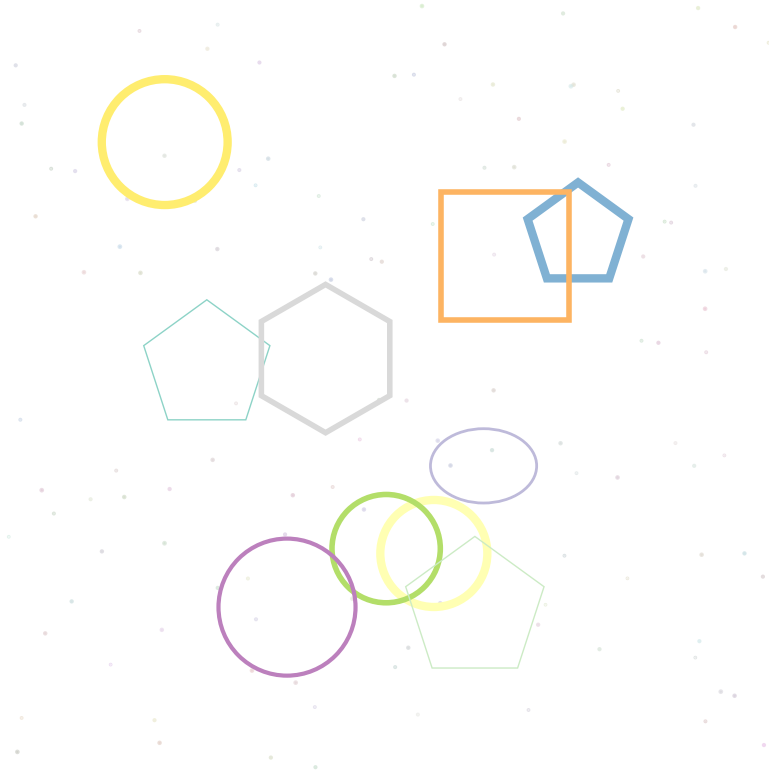[{"shape": "pentagon", "thickness": 0.5, "radius": 0.43, "center": [0.269, 0.524]}, {"shape": "circle", "thickness": 3, "radius": 0.35, "center": [0.563, 0.281]}, {"shape": "oval", "thickness": 1, "radius": 0.34, "center": [0.628, 0.395]}, {"shape": "pentagon", "thickness": 3, "radius": 0.34, "center": [0.751, 0.694]}, {"shape": "square", "thickness": 2, "radius": 0.41, "center": [0.656, 0.667]}, {"shape": "circle", "thickness": 2, "radius": 0.35, "center": [0.502, 0.287]}, {"shape": "hexagon", "thickness": 2, "radius": 0.48, "center": [0.423, 0.534]}, {"shape": "circle", "thickness": 1.5, "radius": 0.44, "center": [0.373, 0.212]}, {"shape": "pentagon", "thickness": 0.5, "radius": 0.47, "center": [0.617, 0.209]}, {"shape": "circle", "thickness": 3, "radius": 0.41, "center": [0.214, 0.815]}]